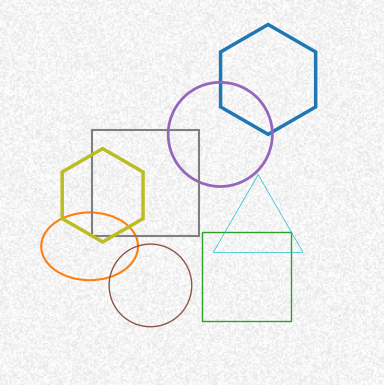[{"shape": "hexagon", "thickness": 2.5, "radius": 0.71, "center": [0.696, 0.794]}, {"shape": "oval", "thickness": 1.5, "radius": 0.63, "center": [0.233, 0.36]}, {"shape": "square", "thickness": 1, "radius": 0.58, "center": [0.641, 0.283]}, {"shape": "circle", "thickness": 2, "radius": 0.68, "center": [0.572, 0.651]}, {"shape": "circle", "thickness": 1, "radius": 0.54, "center": [0.391, 0.259]}, {"shape": "square", "thickness": 1.5, "radius": 0.69, "center": [0.377, 0.525]}, {"shape": "hexagon", "thickness": 2.5, "radius": 0.61, "center": [0.267, 0.493]}, {"shape": "triangle", "thickness": 0.5, "radius": 0.67, "center": [0.671, 0.412]}]